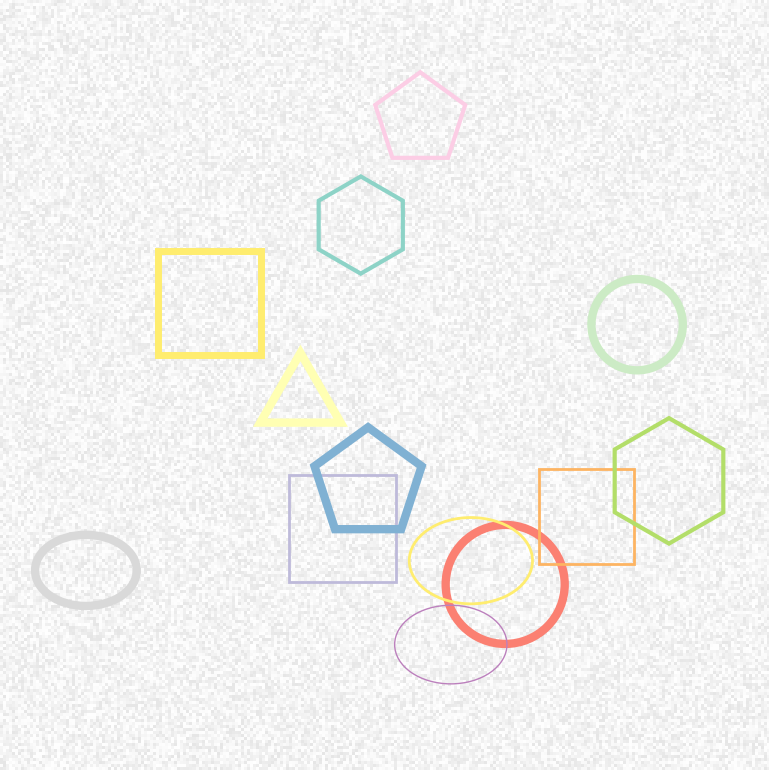[{"shape": "hexagon", "thickness": 1.5, "radius": 0.32, "center": [0.469, 0.708]}, {"shape": "triangle", "thickness": 3, "radius": 0.3, "center": [0.39, 0.481]}, {"shape": "square", "thickness": 1, "radius": 0.35, "center": [0.445, 0.313]}, {"shape": "circle", "thickness": 3, "radius": 0.39, "center": [0.656, 0.241]}, {"shape": "pentagon", "thickness": 3, "radius": 0.37, "center": [0.478, 0.372]}, {"shape": "square", "thickness": 1, "radius": 0.31, "center": [0.762, 0.329]}, {"shape": "hexagon", "thickness": 1.5, "radius": 0.41, "center": [0.869, 0.376]}, {"shape": "pentagon", "thickness": 1.5, "radius": 0.31, "center": [0.546, 0.845]}, {"shape": "oval", "thickness": 3, "radius": 0.33, "center": [0.112, 0.259]}, {"shape": "oval", "thickness": 0.5, "radius": 0.36, "center": [0.585, 0.163]}, {"shape": "circle", "thickness": 3, "radius": 0.3, "center": [0.827, 0.578]}, {"shape": "square", "thickness": 2.5, "radius": 0.34, "center": [0.272, 0.607]}, {"shape": "oval", "thickness": 1, "radius": 0.4, "center": [0.612, 0.272]}]